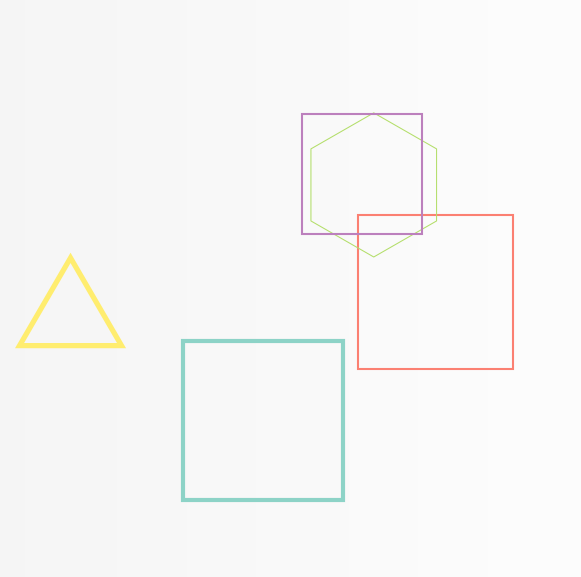[{"shape": "square", "thickness": 2, "radius": 0.69, "center": [0.453, 0.271]}, {"shape": "square", "thickness": 1, "radius": 0.67, "center": [0.749, 0.494]}, {"shape": "hexagon", "thickness": 0.5, "radius": 0.62, "center": [0.643, 0.679]}, {"shape": "square", "thickness": 1, "radius": 0.52, "center": [0.623, 0.698]}, {"shape": "triangle", "thickness": 2.5, "radius": 0.51, "center": [0.121, 0.451]}]